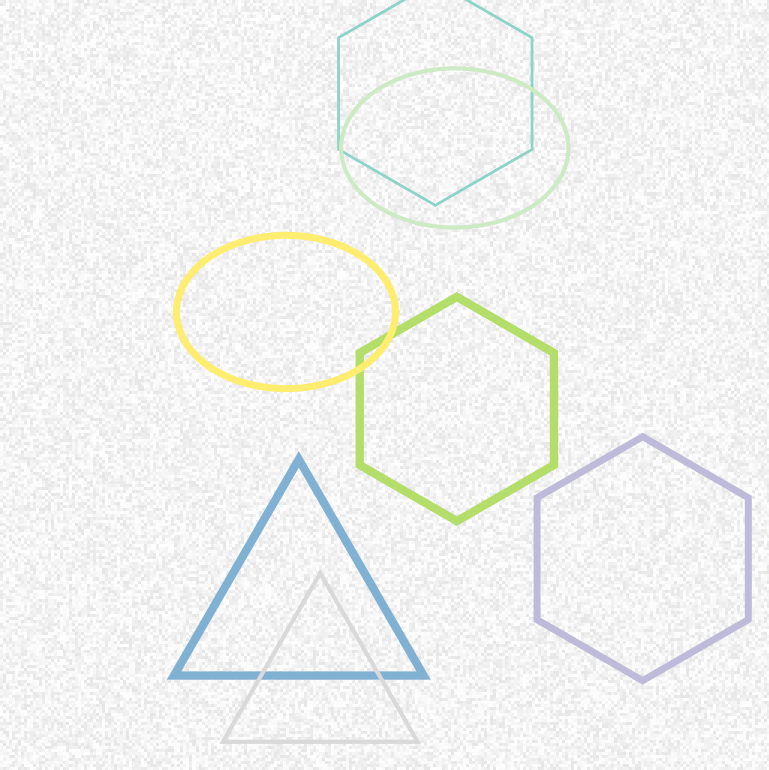[{"shape": "hexagon", "thickness": 1, "radius": 0.73, "center": [0.565, 0.878]}, {"shape": "hexagon", "thickness": 2.5, "radius": 0.79, "center": [0.835, 0.274]}, {"shape": "triangle", "thickness": 3, "radius": 0.94, "center": [0.388, 0.216]}, {"shape": "hexagon", "thickness": 3, "radius": 0.73, "center": [0.593, 0.469]}, {"shape": "triangle", "thickness": 1.5, "radius": 0.73, "center": [0.416, 0.11]}, {"shape": "oval", "thickness": 1.5, "radius": 0.74, "center": [0.591, 0.808]}, {"shape": "oval", "thickness": 2.5, "radius": 0.71, "center": [0.371, 0.595]}]